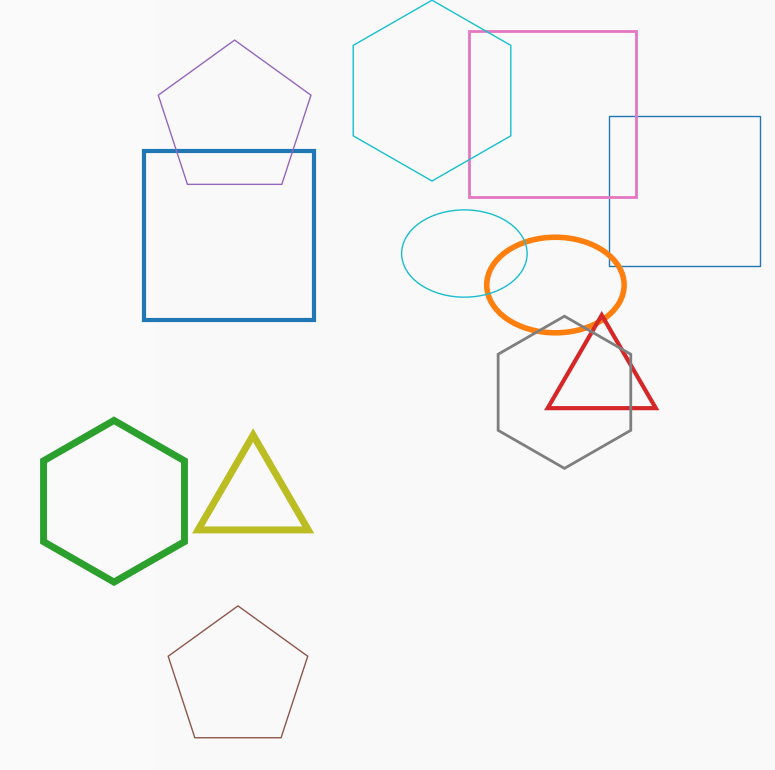[{"shape": "square", "thickness": 0.5, "radius": 0.49, "center": [0.883, 0.752]}, {"shape": "square", "thickness": 1.5, "radius": 0.55, "center": [0.295, 0.694]}, {"shape": "oval", "thickness": 2, "radius": 0.44, "center": [0.717, 0.63]}, {"shape": "hexagon", "thickness": 2.5, "radius": 0.52, "center": [0.147, 0.349]}, {"shape": "triangle", "thickness": 1.5, "radius": 0.4, "center": [0.776, 0.51]}, {"shape": "pentagon", "thickness": 0.5, "radius": 0.52, "center": [0.303, 0.844]}, {"shape": "pentagon", "thickness": 0.5, "radius": 0.47, "center": [0.307, 0.118]}, {"shape": "square", "thickness": 1, "radius": 0.54, "center": [0.713, 0.853]}, {"shape": "hexagon", "thickness": 1, "radius": 0.49, "center": [0.728, 0.491]}, {"shape": "triangle", "thickness": 2.5, "radius": 0.41, "center": [0.327, 0.353]}, {"shape": "hexagon", "thickness": 0.5, "radius": 0.59, "center": [0.557, 0.882]}, {"shape": "oval", "thickness": 0.5, "radius": 0.4, "center": [0.599, 0.671]}]